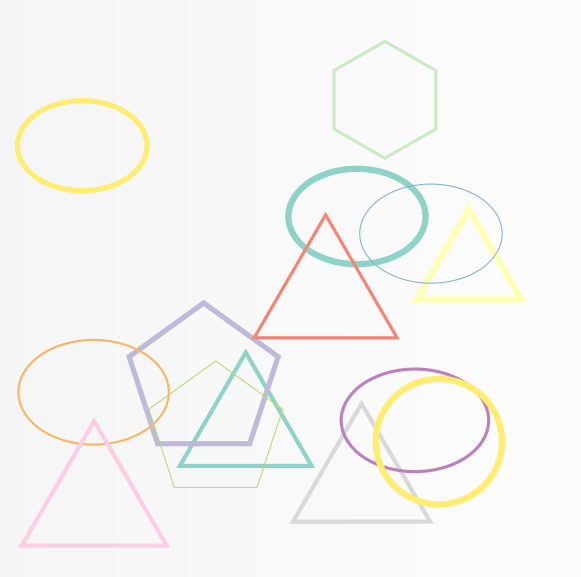[{"shape": "oval", "thickness": 3, "radius": 0.59, "center": [0.614, 0.624]}, {"shape": "triangle", "thickness": 2, "radius": 0.65, "center": [0.423, 0.258]}, {"shape": "triangle", "thickness": 3, "radius": 0.52, "center": [0.806, 0.533]}, {"shape": "pentagon", "thickness": 2.5, "radius": 0.67, "center": [0.35, 0.34]}, {"shape": "triangle", "thickness": 1.5, "radius": 0.71, "center": [0.56, 0.485]}, {"shape": "oval", "thickness": 0.5, "radius": 0.61, "center": [0.741, 0.595]}, {"shape": "oval", "thickness": 1, "radius": 0.65, "center": [0.161, 0.32]}, {"shape": "pentagon", "thickness": 0.5, "radius": 0.61, "center": [0.371, 0.253]}, {"shape": "triangle", "thickness": 2, "radius": 0.72, "center": [0.162, 0.126]}, {"shape": "triangle", "thickness": 2, "radius": 0.68, "center": [0.622, 0.164]}, {"shape": "oval", "thickness": 1.5, "radius": 0.63, "center": [0.714, 0.271]}, {"shape": "hexagon", "thickness": 1.5, "radius": 0.51, "center": [0.662, 0.826]}, {"shape": "circle", "thickness": 3, "radius": 0.54, "center": [0.755, 0.234]}, {"shape": "oval", "thickness": 2.5, "radius": 0.56, "center": [0.142, 0.747]}]